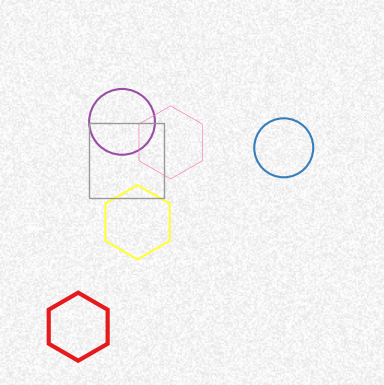[{"shape": "hexagon", "thickness": 3, "radius": 0.44, "center": [0.203, 0.151]}, {"shape": "circle", "thickness": 1.5, "radius": 0.38, "center": [0.737, 0.616]}, {"shape": "circle", "thickness": 1.5, "radius": 0.43, "center": [0.317, 0.684]}, {"shape": "hexagon", "thickness": 1.5, "radius": 0.48, "center": [0.357, 0.423]}, {"shape": "hexagon", "thickness": 0.5, "radius": 0.48, "center": [0.443, 0.63]}, {"shape": "square", "thickness": 1, "radius": 0.49, "center": [0.328, 0.583]}]